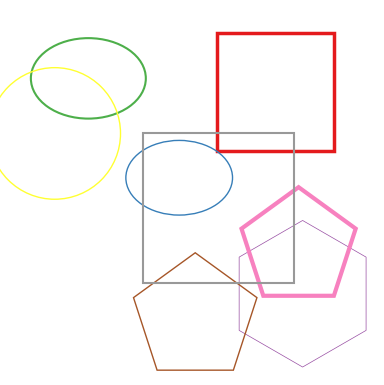[{"shape": "square", "thickness": 2.5, "radius": 0.76, "center": [0.715, 0.761]}, {"shape": "oval", "thickness": 1, "radius": 0.69, "center": [0.465, 0.538]}, {"shape": "oval", "thickness": 1.5, "radius": 0.75, "center": [0.229, 0.796]}, {"shape": "hexagon", "thickness": 0.5, "radius": 0.95, "center": [0.786, 0.237]}, {"shape": "circle", "thickness": 1, "radius": 0.85, "center": [0.142, 0.653]}, {"shape": "pentagon", "thickness": 1, "radius": 0.84, "center": [0.507, 0.175]}, {"shape": "pentagon", "thickness": 3, "radius": 0.78, "center": [0.776, 0.358]}, {"shape": "square", "thickness": 1.5, "radius": 0.98, "center": [0.568, 0.46]}]